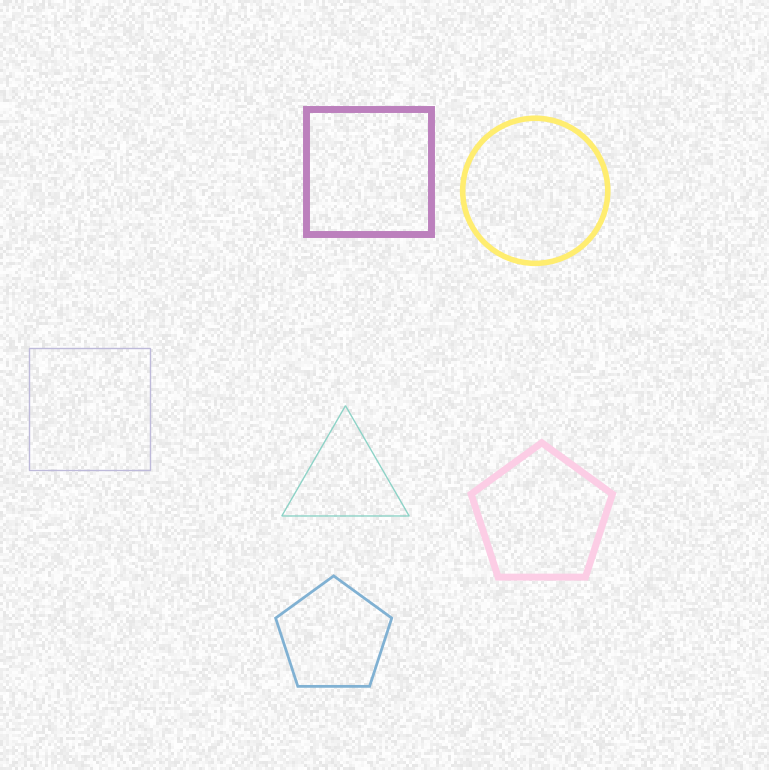[{"shape": "triangle", "thickness": 0.5, "radius": 0.48, "center": [0.449, 0.378]}, {"shape": "square", "thickness": 0.5, "radius": 0.4, "center": [0.116, 0.469]}, {"shape": "pentagon", "thickness": 1, "radius": 0.4, "center": [0.433, 0.173]}, {"shape": "pentagon", "thickness": 2.5, "radius": 0.48, "center": [0.704, 0.329]}, {"shape": "square", "thickness": 2.5, "radius": 0.41, "center": [0.479, 0.777]}, {"shape": "circle", "thickness": 2, "radius": 0.47, "center": [0.695, 0.752]}]